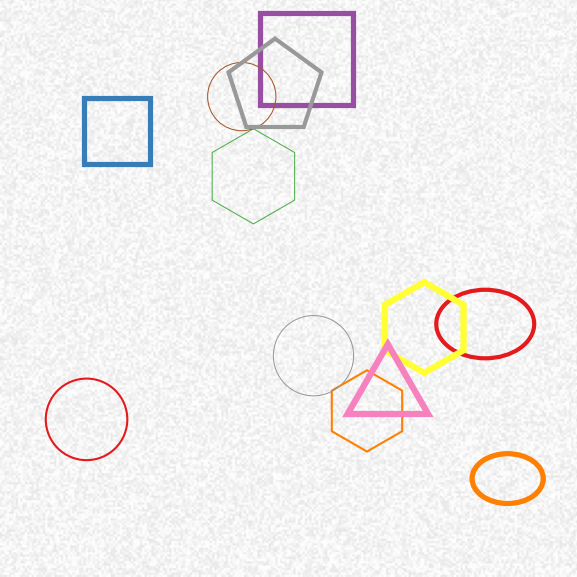[{"shape": "oval", "thickness": 2, "radius": 0.42, "center": [0.84, 0.438]}, {"shape": "circle", "thickness": 1, "radius": 0.35, "center": [0.15, 0.273]}, {"shape": "square", "thickness": 2.5, "radius": 0.29, "center": [0.202, 0.773]}, {"shape": "hexagon", "thickness": 0.5, "radius": 0.41, "center": [0.439, 0.694]}, {"shape": "square", "thickness": 2.5, "radius": 0.4, "center": [0.531, 0.897]}, {"shape": "hexagon", "thickness": 1, "radius": 0.35, "center": [0.635, 0.288]}, {"shape": "oval", "thickness": 2.5, "radius": 0.31, "center": [0.879, 0.17]}, {"shape": "hexagon", "thickness": 3, "radius": 0.39, "center": [0.735, 0.432]}, {"shape": "circle", "thickness": 0.5, "radius": 0.3, "center": [0.419, 0.832]}, {"shape": "triangle", "thickness": 3, "radius": 0.4, "center": [0.672, 0.323]}, {"shape": "circle", "thickness": 0.5, "radius": 0.35, "center": [0.543, 0.383]}, {"shape": "pentagon", "thickness": 2, "radius": 0.42, "center": [0.476, 0.848]}]